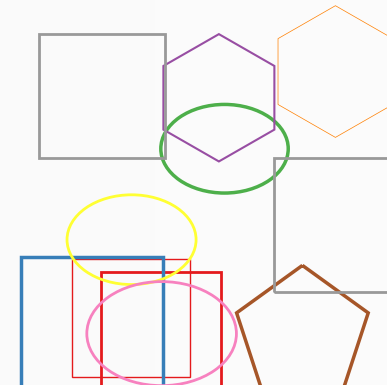[{"shape": "square", "thickness": 1, "radius": 0.77, "center": [0.338, 0.175]}, {"shape": "square", "thickness": 2, "radius": 0.77, "center": [0.415, 0.139]}, {"shape": "square", "thickness": 2.5, "radius": 0.91, "center": [0.238, 0.15]}, {"shape": "oval", "thickness": 2.5, "radius": 0.82, "center": [0.579, 0.614]}, {"shape": "hexagon", "thickness": 1.5, "radius": 0.83, "center": [0.565, 0.746]}, {"shape": "hexagon", "thickness": 0.5, "radius": 0.86, "center": [0.866, 0.814]}, {"shape": "oval", "thickness": 2, "radius": 0.83, "center": [0.339, 0.377]}, {"shape": "pentagon", "thickness": 2.5, "radius": 0.89, "center": [0.78, 0.132]}, {"shape": "oval", "thickness": 2, "radius": 0.97, "center": [0.417, 0.133]}, {"shape": "square", "thickness": 2, "radius": 0.88, "center": [0.882, 0.416]}, {"shape": "square", "thickness": 2, "radius": 0.81, "center": [0.263, 0.751]}]